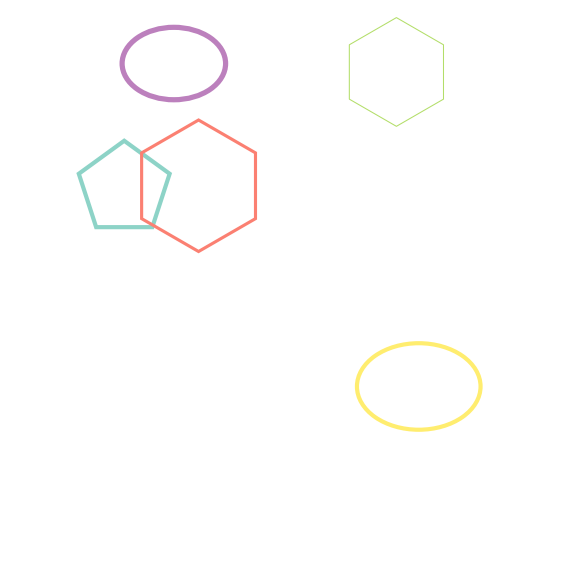[{"shape": "pentagon", "thickness": 2, "radius": 0.41, "center": [0.215, 0.673]}, {"shape": "hexagon", "thickness": 1.5, "radius": 0.57, "center": [0.344, 0.677]}, {"shape": "hexagon", "thickness": 0.5, "radius": 0.47, "center": [0.686, 0.875]}, {"shape": "oval", "thickness": 2.5, "radius": 0.45, "center": [0.301, 0.889]}, {"shape": "oval", "thickness": 2, "radius": 0.54, "center": [0.725, 0.33]}]